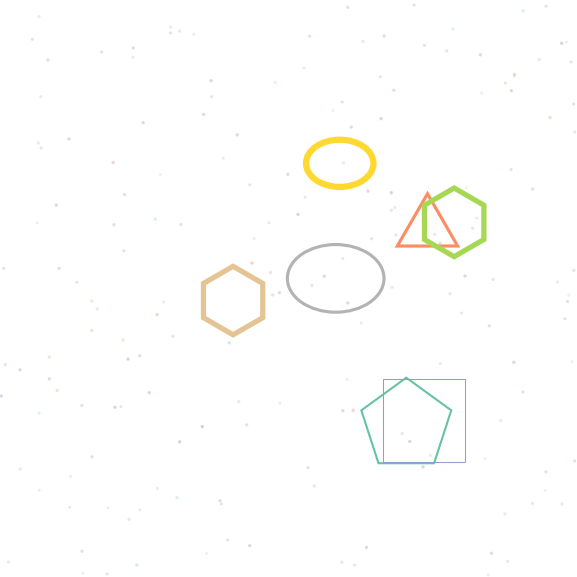[{"shape": "pentagon", "thickness": 1, "radius": 0.41, "center": [0.704, 0.263]}, {"shape": "triangle", "thickness": 1.5, "radius": 0.3, "center": [0.74, 0.603]}, {"shape": "square", "thickness": 0.5, "radius": 0.36, "center": [0.734, 0.271]}, {"shape": "hexagon", "thickness": 2.5, "radius": 0.3, "center": [0.786, 0.614]}, {"shape": "oval", "thickness": 3, "radius": 0.29, "center": [0.588, 0.716]}, {"shape": "hexagon", "thickness": 2.5, "radius": 0.3, "center": [0.404, 0.479]}, {"shape": "oval", "thickness": 1.5, "radius": 0.42, "center": [0.581, 0.517]}]